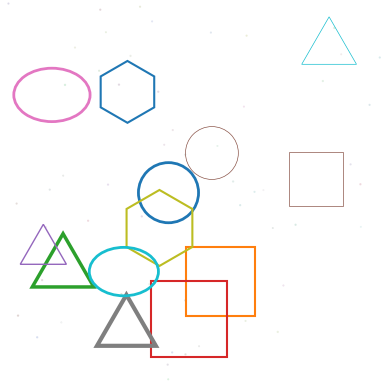[{"shape": "circle", "thickness": 2, "radius": 0.39, "center": [0.438, 0.5]}, {"shape": "hexagon", "thickness": 1.5, "radius": 0.4, "center": [0.331, 0.761]}, {"shape": "square", "thickness": 1.5, "radius": 0.45, "center": [0.572, 0.268]}, {"shape": "triangle", "thickness": 2.5, "radius": 0.46, "center": [0.164, 0.301]}, {"shape": "square", "thickness": 1.5, "radius": 0.49, "center": [0.49, 0.172]}, {"shape": "triangle", "thickness": 1, "radius": 0.35, "center": [0.113, 0.348]}, {"shape": "square", "thickness": 0.5, "radius": 0.35, "center": [0.82, 0.536]}, {"shape": "circle", "thickness": 0.5, "radius": 0.34, "center": [0.55, 0.603]}, {"shape": "oval", "thickness": 2, "radius": 0.5, "center": [0.135, 0.753]}, {"shape": "triangle", "thickness": 3, "radius": 0.44, "center": [0.328, 0.146]}, {"shape": "hexagon", "thickness": 1.5, "radius": 0.49, "center": [0.414, 0.408]}, {"shape": "triangle", "thickness": 0.5, "radius": 0.41, "center": [0.855, 0.874]}, {"shape": "oval", "thickness": 2, "radius": 0.45, "center": [0.322, 0.295]}]